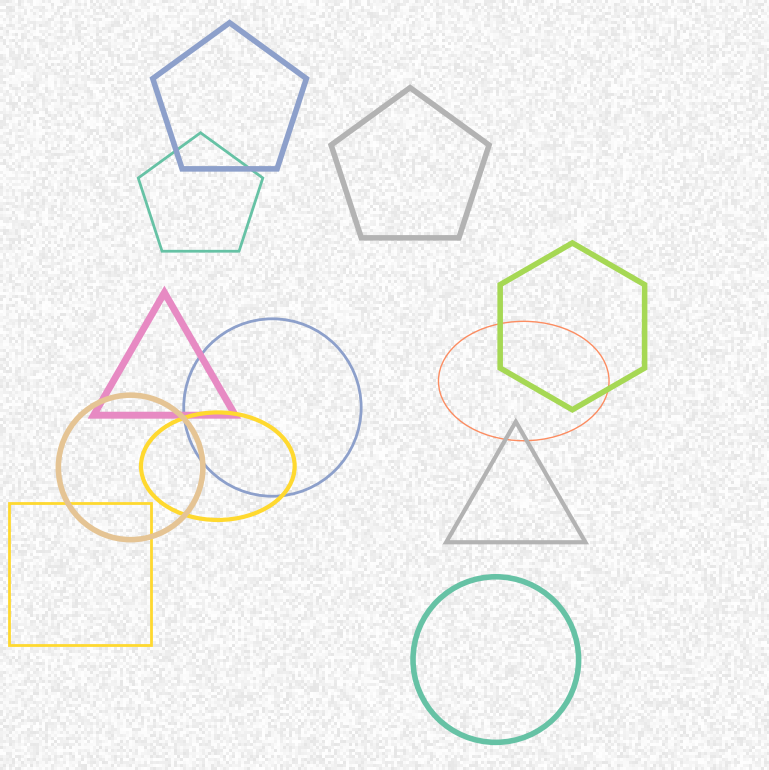[{"shape": "circle", "thickness": 2, "radius": 0.54, "center": [0.644, 0.143]}, {"shape": "pentagon", "thickness": 1, "radius": 0.43, "center": [0.26, 0.743]}, {"shape": "oval", "thickness": 0.5, "radius": 0.55, "center": [0.68, 0.505]}, {"shape": "pentagon", "thickness": 2, "radius": 0.52, "center": [0.298, 0.866]}, {"shape": "circle", "thickness": 1, "radius": 0.58, "center": [0.354, 0.471]}, {"shape": "triangle", "thickness": 2.5, "radius": 0.53, "center": [0.214, 0.514]}, {"shape": "hexagon", "thickness": 2, "radius": 0.54, "center": [0.743, 0.576]}, {"shape": "oval", "thickness": 1.5, "radius": 0.5, "center": [0.283, 0.395]}, {"shape": "square", "thickness": 1, "radius": 0.46, "center": [0.104, 0.254]}, {"shape": "circle", "thickness": 2, "radius": 0.47, "center": [0.17, 0.393]}, {"shape": "triangle", "thickness": 1.5, "radius": 0.52, "center": [0.67, 0.348]}, {"shape": "pentagon", "thickness": 2, "radius": 0.54, "center": [0.533, 0.778]}]